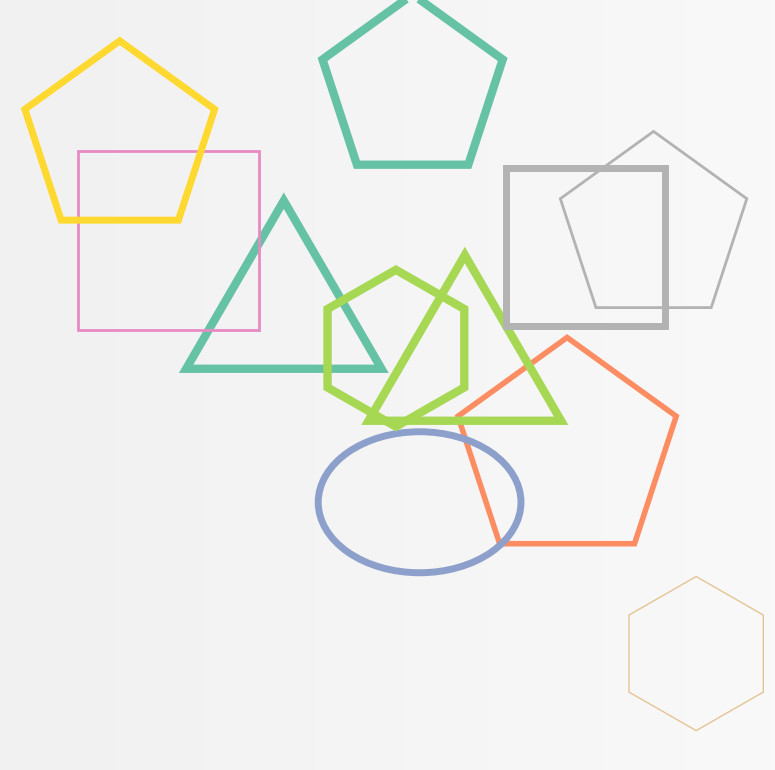[{"shape": "triangle", "thickness": 3, "radius": 0.73, "center": [0.366, 0.594]}, {"shape": "pentagon", "thickness": 3, "radius": 0.61, "center": [0.532, 0.885]}, {"shape": "pentagon", "thickness": 2, "radius": 0.74, "center": [0.732, 0.414]}, {"shape": "oval", "thickness": 2.5, "radius": 0.65, "center": [0.541, 0.348]}, {"shape": "square", "thickness": 1, "radius": 0.58, "center": [0.218, 0.688]}, {"shape": "triangle", "thickness": 3, "radius": 0.72, "center": [0.6, 0.525]}, {"shape": "hexagon", "thickness": 3, "radius": 0.51, "center": [0.511, 0.548]}, {"shape": "pentagon", "thickness": 2.5, "radius": 0.64, "center": [0.155, 0.818]}, {"shape": "hexagon", "thickness": 0.5, "radius": 0.5, "center": [0.898, 0.151]}, {"shape": "pentagon", "thickness": 1, "radius": 0.63, "center": [0.843, 0.703]}, {"shape": "square", "thickness": 2.5, "radius": 0.51, "center": [0.756, 0.679]}]